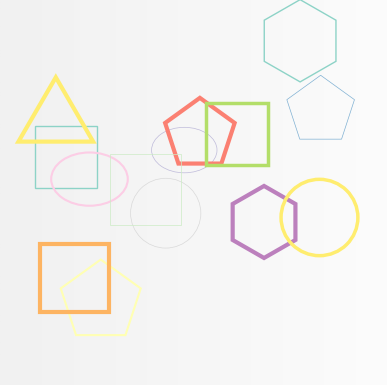[{"shape": "square", "thickness": 1, "radius": 0.4, "center": [0.171, 0.592]}, {"shape": "hexagon", "thickness": 1, "radius": 0.53, "center": [0.774, 0.894]}, {"shape": "pentagon", "thickness": 1.5, "radius": 0.54, "center": [0.26, 0.217]}, {"shape": "oval", "thickness": 0.5, "radius": 0.42, "center": [0.476, 0.61]}, {"shape": "pentagon", "thickness": 3, "radius": 0.47, "center": [0.516, 0.651]}, {"shape": "pentagon", "thickness": 0.5, "radius": 0.46, "center": [0.827, 0.713]}, {"shape": "square", "thickness": 3, "radius": 0.44, "center": [0.193, 0.277]}, {"shape": "square", "thickness": 2.5, "radius": 0.4, "center": [0.611, 0.651]}, {"shape": "oval", "thickness": 1.5, "radius": 0.49, "center": [0.231, 0.535]}, {"shape": "circle", "thickness": 0.5, "radius": 0.45, "center": [0.428, 0.446]}, {"shape": "hexagon", "thickness": 3, "radius": 0.47, "center": [0.681, 0.423]}, {"shape": "square", "thickness": 0.5, "radius": 0.46, "center": [0.376, 0.508]}, {"shape": "circle", "thickness": 2.5, "radius": 0.5, "center": [0.824, 0.435]}, {"shape": "triangle", "thickness": 3, "radius": 0.56, "center": [0.144, 0.688]}]